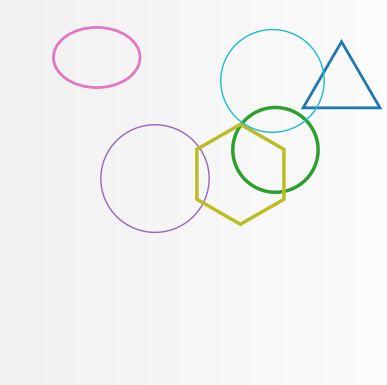[{"shape": "triangle", "thickness": 2, "radius": 0.57, "center": [0.881, 0.777]}, {"shape": "circle", "thickness": 2.5, "radius": 0.55, "center": [0.711, 0.611]}, {"shape": "circle", "thickness": 1, "radius": 0.7, "center": [0.4, 0.536]}, {"shape": "oval", "thickness": 2, "radius": 0.56, "center": [0.25, 0.851]}, {"shape": "hexagon", "thickness": 2.5, "radius": 0.65, "center": [0.62, 0.547]}, {"shape": "circle", "thickness": 1, "radius": 0.67, "center": [0.703, 0.79]}]